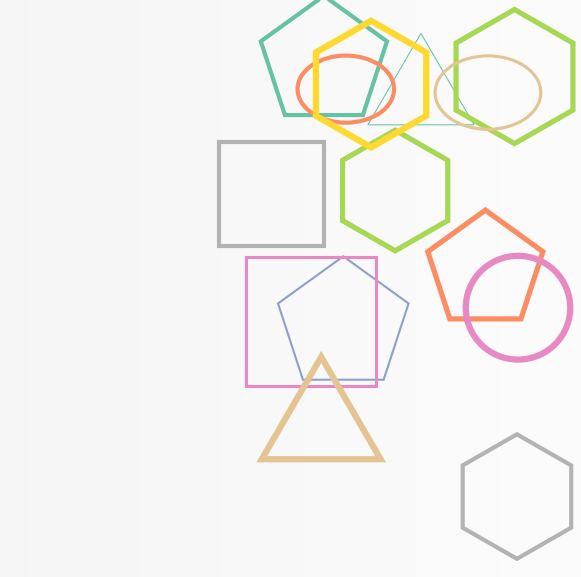[{"shape": "pentagon", "thickness": 2, "radius": 0.57, "center": [0.557, 0.892]}, {"shape": "triangle", "thickness": 0.5, "radius": 0.53, "center": [0.724, 0.836]}, {"shape": "oval", "thickness": 2, "radius": 0.42, "center": [0.595, 0.845]}, {"shape": "pentagon", "thickness": 2.5, "radius": 0.52, "center": [0.835, 0.531]}, {"shape": "pentagon", "thickness": 1, "radius": 0.59, "center": [0.591, 0.437]}, {"shape": "square", "thickness": 1.5, "radius": 0.56, "center": [0.535, 0.442]}, {"shape": "circle", "thickness": 3, "radius": 0.45, "center": [0.891, 0.466]}, {"shape": "hexagon", "thickness": 2.5, "radius": 0.58, "center": [0.885, 0.867]}, {"shape": "hexagon", "thickness": 2.5, "radius": 0.52, "center": [0.68, 0.669]}, {"shape": "hexagon", "thickness": 3, "radius": 0.55, "center": [0.638, 0.853]}, {"shape": "triangle", "thickness": 3, "radius": 0.59, "center": [0.553, 0.263]}, {"shape": "oval", "thickness": 1.5, "radius": 0.45, "center": [0.839, 0.839]}, {"shape": "square", "thickness": 2, "radius": 0.45, "center": [0.467, 0.663]}, {"shape": "hexagon", "thickness": 2, "radius": 0.54, "center": [0.889, 0.139]}]